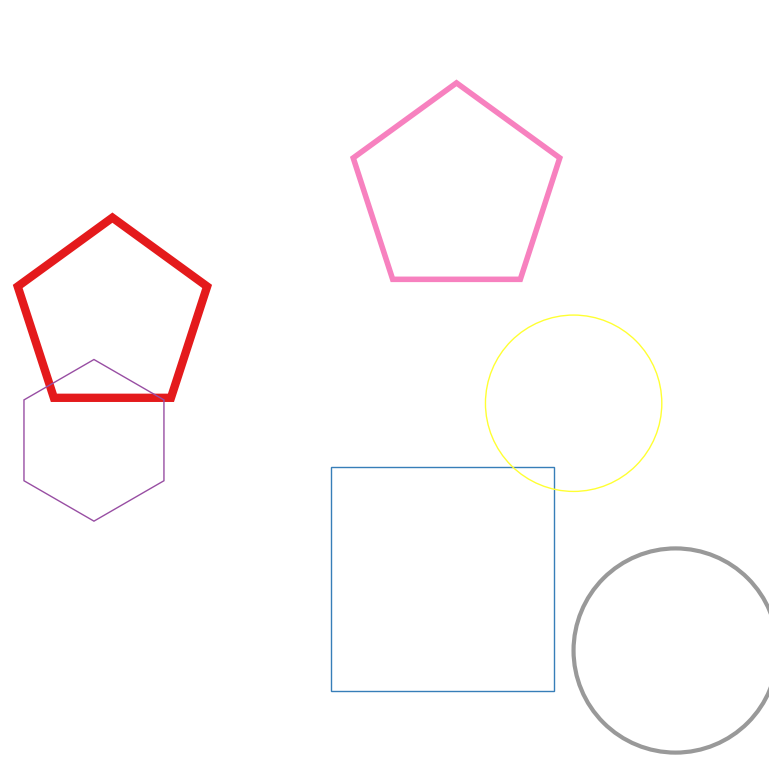[{"shape": "pentagon", "thickness": 3, "radius": 0.65, "center": [0.146, 0.588]}, {"shape": "square", "thickness": 0.5, "radius": 0.72, "center": [0.574, 0.248]}, {"shape": "hexagon", "thickness": 0.5, "radius": 0.52, "center": [0.122, 0.428]}, {"shape": "circle", "thickness": 0.5, "radius": 0.57, "center": [0.745, 0.476]}, {"shape": "pentagon", "thickness": 2, "radius": 0.71, "center": [0.593, 0.751]}, {"shape": "circle", "thickness": 1.5, "radius": 0.66, "center": [0.877, 0.155]}]